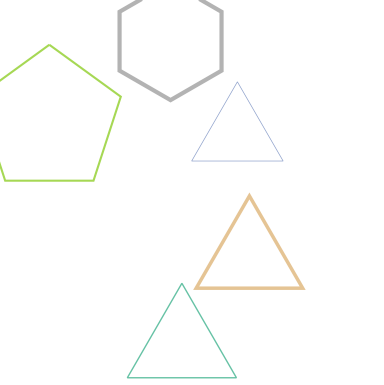[{"shape": "triangle", "thickness": 1, "radius": 0.82, "center": [0.472, 0.101]}, {"shape": "triangle", "thickness": 0.5, "radius": 0.69, "center": [0.617, 0.65]}, {"shape": "pentagon", "thickness": 1.5, "radius": 0.98, "center": [0.128, 0.689]}, {"shape": "triangle", "thickness": 2.5, "radius": 0.8, "center": [0.648, 0.331]}, {"shape": "hexagon", "thickness": 3, "radius": 0.76, "center": [0.443, 0.893]}]